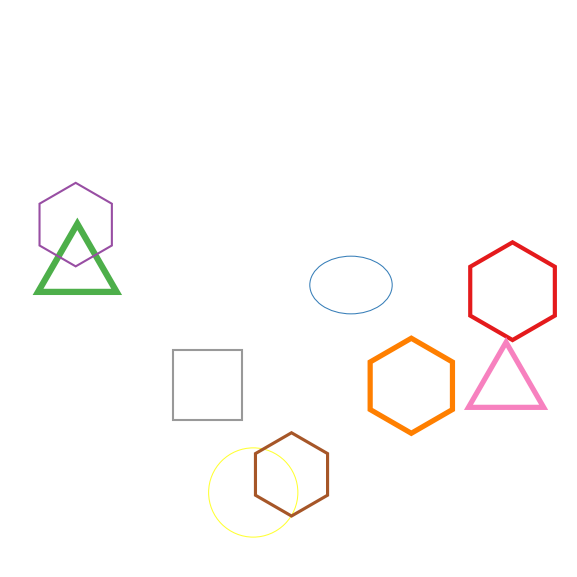[{"shape": "hexagon", "thickness": 2, "radius": 0.42, "center": [0.888, 0.495]}, {"shape": "oval", "thickness": 0.5, "radius": 0.36, "center": [0.608, 0.506]}, {"shape": "triangle", "thickness": 3, "radius": 0.39, "center": [0.134, 0.533]}, {"shape": "hexagon", "thickness": 1, "radius": 0.36, "center": [0.131, 0.61]}, {"shape": "hexagon", "thickness": 2.5, "radius": 0.41, "center": [0.712, 0.331]}, {"shape": "circle", "thickness": 0.5, "radius": 0.39, "center": [0.439, 0.146]}, {"shape": "hexagon", "thickness": 1.5, "radius": 0.36, "center": [0.505, 0.178]}, {"shape": "triangle", "thickness": 2.5, "radius": 0.38, "center": [0.876, 0.331]}, {"shape": "square", "thickness": 1, "radius": 0.3, "center": [0.359, 0.332]}]